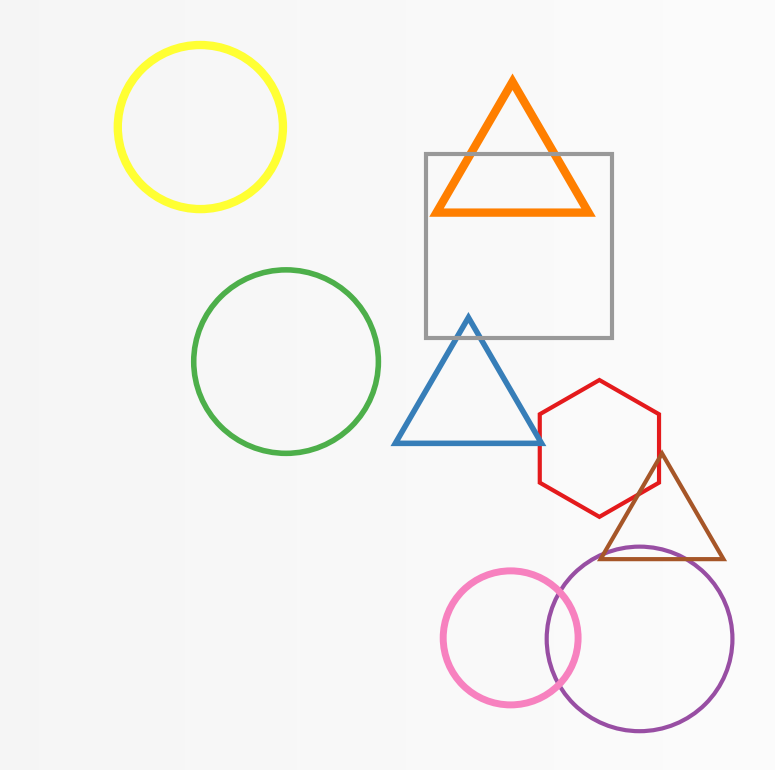[{"shape": "hexagon", "thickness": 1.5, "radius": 0.44, "center": [0.773, 0.418]}, {"shape": "triangle", "thickness": 2, "radius": 0.54, "center": [0.604, 0.479]}, {"shape": "circle", "thickness": 2, "radius": 0.6, "center": [0.369, 0.53]}, {"shape": "circle", "thickness": 1.5, "radius": 0.6, "center": [0.825, 0.17]}, {"shape": "triangle", "thickness": 3, "radius": 0.57, "center": [0.661, 0.781]}, {"shape": "circle", "thickness": 3, "radius": 0.53, "center": [0.259, 0.835]}, {"shape": "triangle", "thickness": 1.5, "radius": 0.46, "center": [0.854, 0.32]}, {"shape": "circle", "thickness": 2.5, "radius": 0.44, "center": [0.659, 0.172]}, {"shape": "square", "thickness": 1.5, "radius": 0.6, "center": [0.67, 0.681]}]